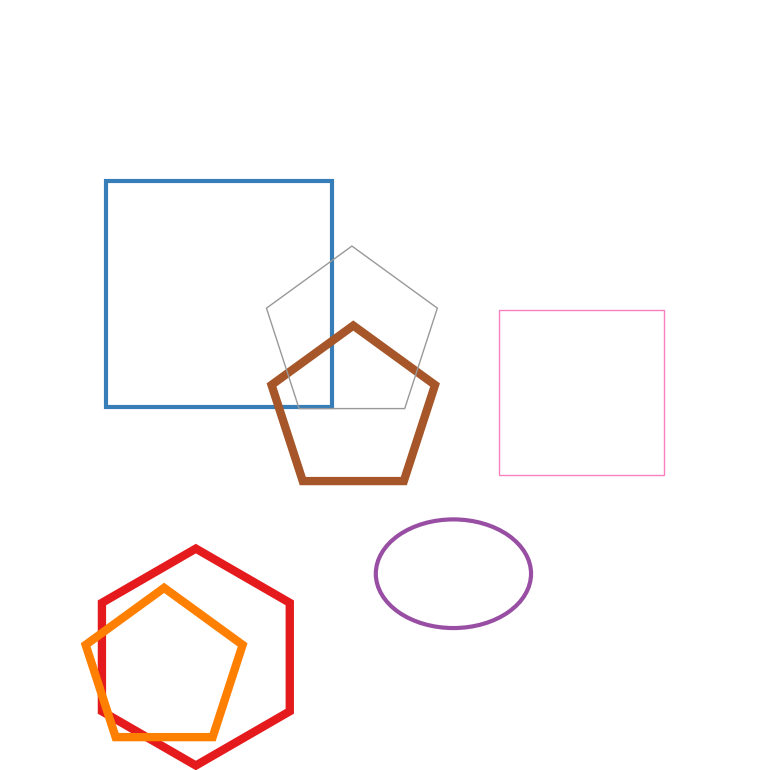[{"shape": "hexagon", "thickness": 3, "radius": 0.7, "center": [0.254, 0.147]}, {"shape": "square", "thickness": 1.5, "radius": 0.73, "center": [0.284, 0.618]}, {"shape": "oval", "thickness": 1.5, "radius": 0.5, "center": [0.589, 0.255]}, {"shape": "pentagon", "thickness": 3, "radius": 0.54, "center": [0.213, 0.129]}, {"shape": "pentagon", "thickness": 3, "radius": 0.56, "center": [0.459, 0.466]}, {"shape": "square", "thickness": 0.5, "radius": 0.54, "center": [0.755, 0.49]}, {"shape": "pentagon", "thickness": 0.5, "radius": 0.58, "center": [0.457, 0.564]}]